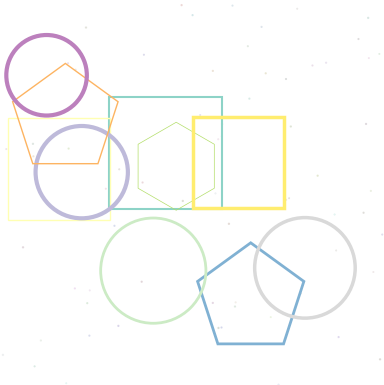[{"shape": "square", "thickness": 1.5, "radius": 0.73, "center": [0.43, 0.602]}, {"shape": "square", "thickness": 1, "radius": 0.66, "center": [0.153, 0.561]}, {"shape": "circle", "thickness": 3, "radius": 0.6, "center": [0.212, 0.553]}, {"shape": "pentagon", "thickness": 2, "radius": 0.73, "center": [0.651, 0.224]}, {"shape": "pentagon", "thickness": 1, "radius": 0.72, "center": [0.17, 0.691]}, {"shape": "hexagon", "thickness": 0.5, "radius": 0.57, "center": [0.458, 0.568]}, {"shape": "circle", "thickness": 2.5, "radius": 0.65, "center": [0.792, 0.304]}, {"shape": "circle", "thickness": 3, "radius": 0.52, "center": [0.121, 0.804]}, {"shape": "circle", "thickness": 2, "radius": 0.68, "center": [0.398, 0.297]}, {"shape": "square", "thickness": 2.5, "radius": 0.59, "center": [0.62, 0.578]}]